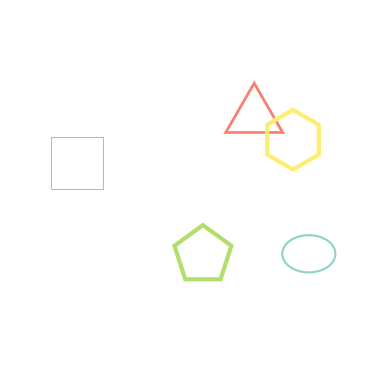[{"shape": "oval", "thickness": 1.5, "radius": 0.34, "center": [0.802, 0.341]}, {"shape": "triangle", "thickness": 2, "radius": 0.43, "center": [0.66, 0.699]}, {"shape": "pentagon", "thickness": 3, "radius": 0.39, "center": [0.527, 0.337]}, {"shape": "square", "thickness": 0.5, "radius": 0.34, "center": [0.2, 0.576]}, {"shape": "hexagon", "thickness": 3, "radius": 0.39, "center": [0.761, 0.637]}]